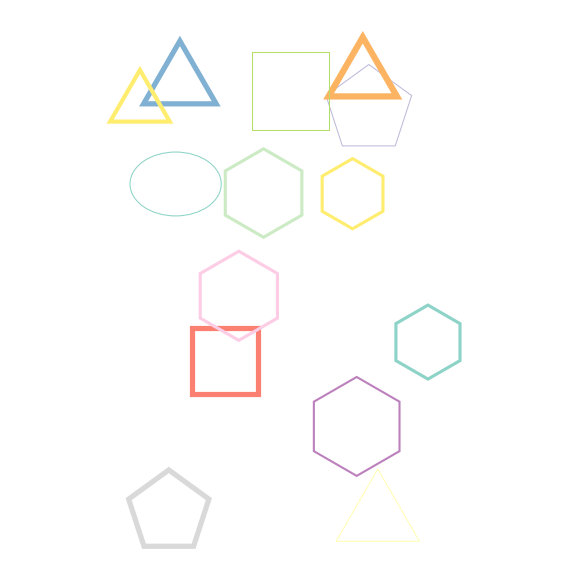[{"shape": "oval", "thickness": 0.5, "radius": 0.4, "center": [0.304, 0.681]}, {"shape": "hexagon", "thickness": 1.5, "radius": 0.32, "center": [0.741, 0.407]}, {"shape": "triangle", "thickness": 0.5, "radius": 0.42, "center": [0.654, 0.103]}, {"shape": "pentagon", "thickness": 0.5, "radius": 0.39, "center": [0.639, 0.81]}, {"shape": "square", "thickness": 2.5, "radius": 0.29, "center": [0.39, 0.374]}, {"shape": "triangle", "thickness": 2.5, "radius": 0.36, "center": [0.311, 0.856]}, {"shape": "triangle", "thickness": 3, "radius": 0.34, "center": [0.628, 0.866]}, {"shape": "square", "thickness": 0.5, "radius": 0.34, "center": [0.503, 0.841]}, {"shape": "hexagon", "thickness": 1.5, "radius": 0.39, "center": [0.414, 0.487]}, {"shape": "pentagon", "thickness": 2.5, "radius": 0.37, "center": [0.292, 0.112]}, {"shape": "hexagon", "thickness": 1, "radius": 0.43, "center": [0.618, 0.261]}, {"shape": "hexagon", "thickness": 1.5, "radius": 0.38, "center": [0.456, 0.665]}, {"shape": "hexagon", "thickness": 1.5, "radius": 0.3, "center": [0.61, 0.664]}, {"shape": "triangle", "thickness": 2, "radius": 0.3, "center": [0.242, 0.818]}]